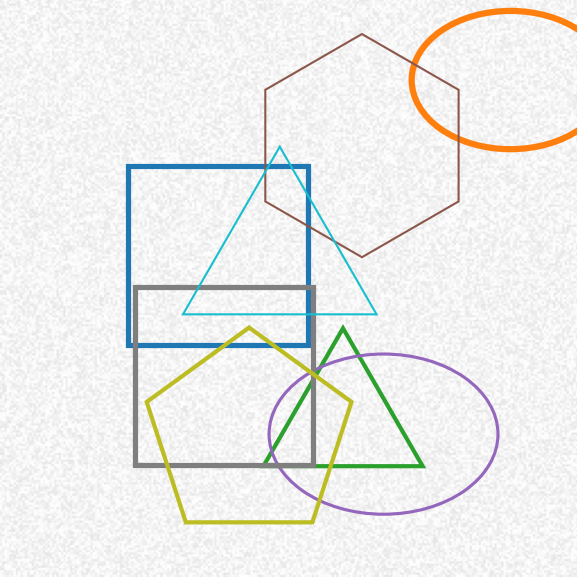[{"shape": "square", "thickness": 2.5, "radius": 0.78, "center": [0.378, 0.556]}, {"shape": "oval", "thickness": 3, "radius": 0.86, "center": [0.884, 0.861]}, {"shape": "triangle", "thickness": 2, "radius": 0.8, "center": [0.594, 0.271]}, {"shape": "oval", "thickness": 1.5, "radius": 0.99, "center": [0.664, 0.247]}, {"shape": "hexagon", "thickness": 1, "radius": 0.97, "center": [0.627, 0.747]}, {"shape": "square", "thickness": 2.5, "radius": 0.77, "center": [0.387, 0.349]}, {"shape": "pentagon", "thickness": 2, "radius": 0.93, "center": [0.431, 0.246]}, {"shape": "triangle", "thickness": 1, "radius": 0.97, "center": [0.484, 0.552]}]